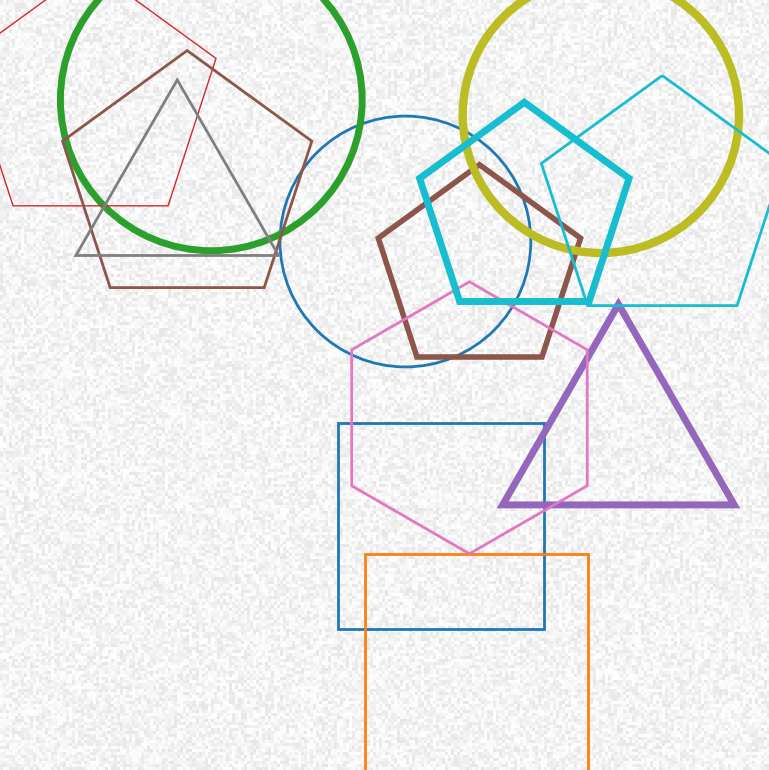[{"shape": "circle", "thickness": 1, "radius": 0.81, "center": [0.526, 0.686]}, {"shape": "square", "thickness": 1, "radius": 0.67, "center": [0.573, 0.317]}, {"shape": "square", "thickness": 1, "radius": 0.72, "center": [0.619, 0.136]}, {"shape": "circle", "thickness": 2.5, "radius": 0.98, "center": [0.274, 0.87]}, {"shape": "pentagon", "thickness": 0.5, "radius": 0.86, "center": [0.118, 0.871]}, {"shape": "triangle", "thickness": 2.5, "radius": 0.87, "center": [0.803, 0.431]}, {"shape": "pentagon", "thickness": 1, "radius": 0.85, "center": [0.243, 0.764]}, {"shape": "pentagon", "thickness": 2, "radius": 0.69, "center": [0.623, 0.648]}, {"shape": "hexagon", "thickness": 1, "radius": 0.88, "center": [0.61, 0.457]}, {"shape": "triangle", "thickness": 1, "radius": 0.76, "center": [0.23, 0.744]}, {"shape": "circle", "thickness": 3, "radius": 0.9, "center": [0.78, 0.851]}, {"shape": "pentagon", "thickness": 2.5, "radius": 0.72, "center": [0.681, 0.724]}, {"shape": "pentagon", "thickness": 1, "radius": 0.83, "center": [0.86, 0.737]}]